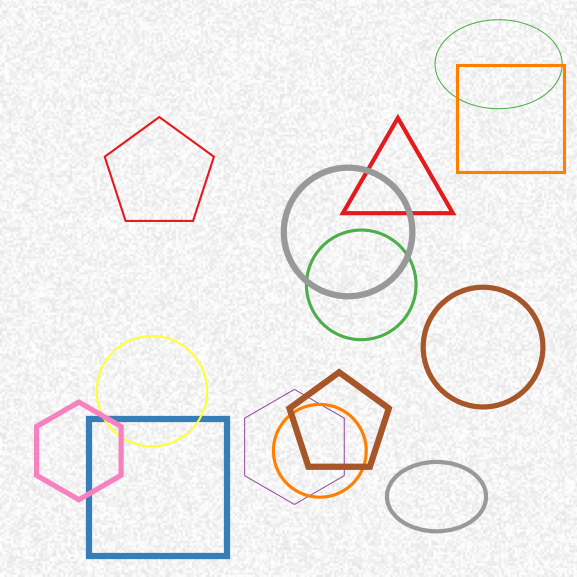[{"shape": "pentagon", "thickness": 1, "radius": 0.5, "center": [0.276, 0.697]}, {"shape": "triangle", "thickness": 2, "radius": 0.55, "center": [0.689, 0.685]}, {"shape": "square", "thickness": 3, "radius": 0.6, "center": [0.274, 0.155]}, {"shape": "circle", "thickness": 1.5, "radius": 0.47, "center": [0.626, 0.506]}, {"shape": "oval", "thickness": 0.5, "radius": 0.55, "center": [0.863, 0.888]}, {"shape": "hexagon", "thickness": 0.5, "radius": 0.5, "center": [0.51, 0.225]}, {"shape": "circle", "thickness": 1.5, "radius": 0.4, "center": [0.554, 0.219]}, {"shape": "square", "thickness": 1.5, "radius": 0.46, "center": [0.884, 0.794]}, {"shape": "circle", "thickness": 1, "radius": 0.48, "center": [0.263, 0.322]}, {"shape": "circle", "thickness": 2.5, "radius": 0.52, "center": [0.836, 0.398]}, {"shape": "pentagon", "thickness": 3, "radius": 0.45, "center": [0.587, 0.264]}, {"shape": "hexagon", "thickness": 2.5, "radius": 0.42, "center": [0.137, 0.218]}, {"shape": "circle", "thickness": 3, "radius": 0.56, "center": [0.603, 0.597]}, {"shape": "oval", "thickness": 2, "radius": 0.43, "center": [0.756, 0.139]}]